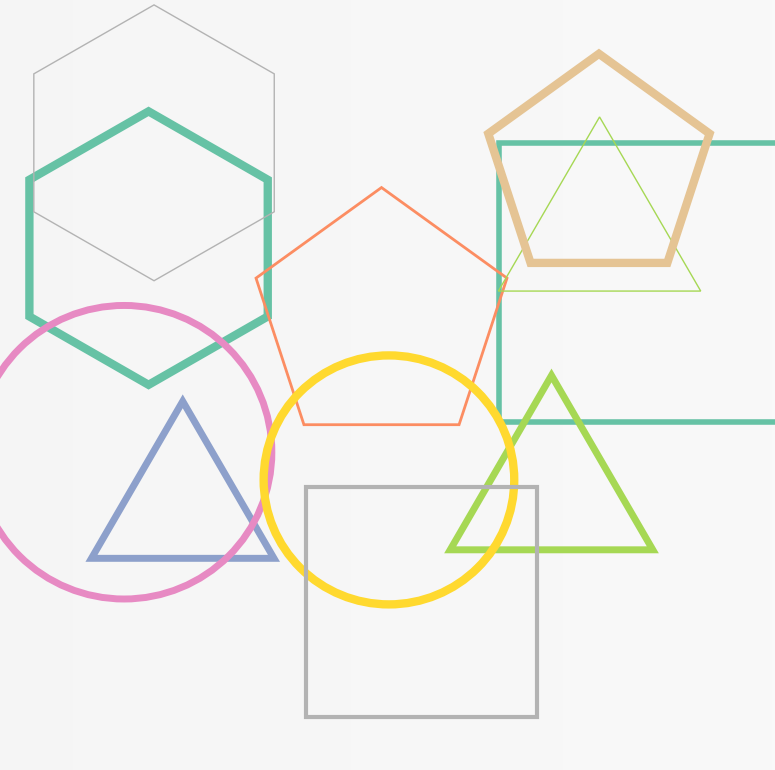[{"shape": "square", "thickness": 2, "radius": 0.91, "center": [0.826, 0.633]}, {"shape": "hexagon", "thickness": 3, "radius": 0.89, "center": [0.192, 0.678]}, {"shape": "pentagon", "thickness": 1, "radius": 0.85, "center": [0.492, 0.586]}, {"shape": "triangle", "thickness": 2.5, "radius": 0.68, "center": [0.236, 0.343]}, {"shape": "circle", "thickness": 2.5, "radius": 0.95, "center": [0.16, 0.413]}, {"shape": "triangle", "thickness": 2.5, "radius": 0.75, "center": [0.712, 0.361]}, {"shape": "triangle", "thickness": 0.5, "radius": 0.75, "center": [0.774, 0.697]}, {"shape": "circle", "thickness": 3, "radius": 0.81, "center": [0.502, 0.377]}, {"shape": "pentagon", "thickness": 3, "radius": 0.75, "center": [0.773, 0.78]}, {"shape": "hexagon", "thickness": 0.5, "radius": 0.9, "center": [0.199, 0.815]}, {"shape": "square", "thickness": 1.5, "radius": 0.75, "center": [0.544, 0.218]}]